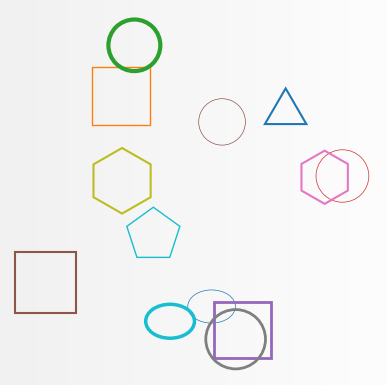[{"shape": "oval", "thickness": 0.5, "radius": 0.31, "center": [0.546, 0.204]}, {"shape": "triangle", "thickness": 1.5, "radius": 0.31, "center": [0.737, 0.709]}, {"shape": "square", "thickness": 1, "radius": 0.38, "center": [0.312, 0.751]}, {"shape": "circle", "thickness": 3, "radius": 0.33, "center": [0.347, 0.882]}, {"shape": "circle", "thickness": 0.5, "radius": 0.34, "center": [0.884, 0.543]}, {"shape": "square", "thickness": 2, "radius": 0.37, "center": [0.626, 0.142]}, {"shape": "square", "thickness": 1.5, "radius": 0.4, "center": [0.118, 0.267]}, {"shape": "circle", "thickness": 0.5, "radius": 0.3, "center": [0.573, 0.683]}, {"shape": "hexagon", "thickness": 1.5, "radius": 0.35, "center": [0.838, 0.54]}, {"shape": "circle", "thickness": 2, "radius": 0.39, "center": [0.608, 0.119]}, {"shape": "hexagon", "thickness": 1.5, "radius": 0.43, "center": [0.315, 0.53]}, {"shape": "pentagon", "thickness": 1, "radius": 0.36, "center": [0.396, 0.39]}, {"shape": "oval", "thickness": 2.5, "radius": 0.31, "center": [0.439, 0.166]}]